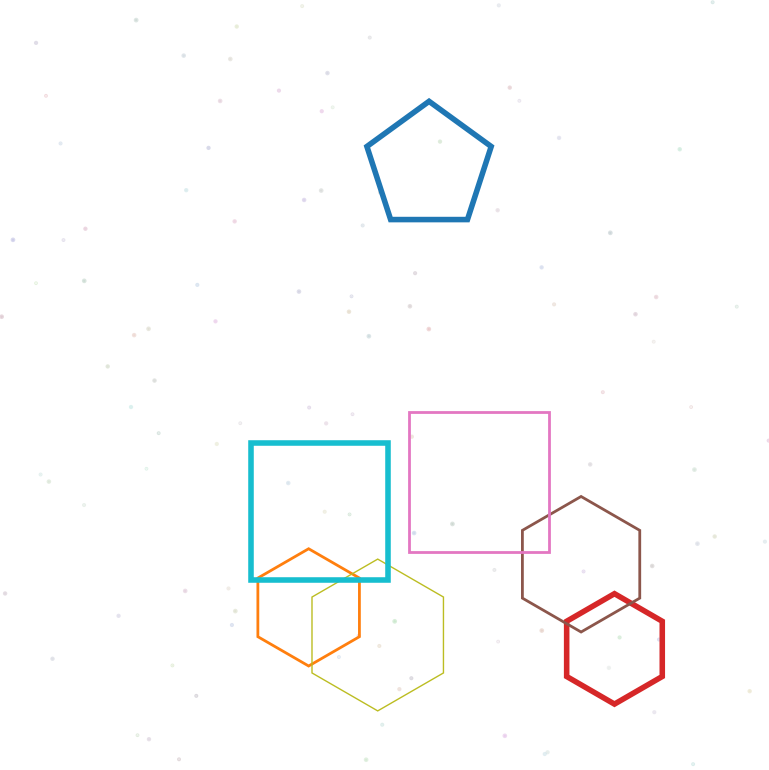[{"shape": "pentagon", "thickness": 2, "radius": 0.42, "center": [0.557, 0.784]}, {"shape": "hexagon", "thickness": 1, "radius": 0.38, "center": [0.401, 0.211]}, {"shape": "hexagon", "thickness": 2, "radius": 0.36, "center": [0.798, 0.157]}, {"shape": "hexagon", "thickness": 1, "radius": 0.44, "center": [0.755, 0.267]}, {"shape": "square", "thickness": 1, "radius": 0.45, "center": [0.622, 0.374]}, {"shape": "hexagon", "thickness": 0.5, "radius": 0.49, "center": [0.491, 0.175]}, {"shape": "square", "thickness": 2, "radius": 0.44, "center": [0.415, 0.336]}]